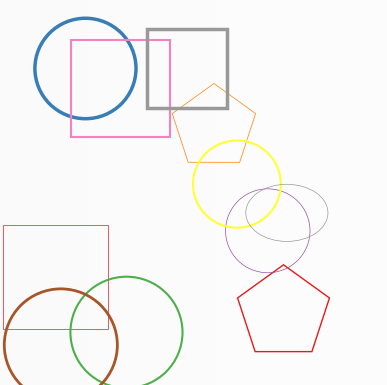[{"shape": "pentagon", "thickness": 1, "radius": 0.62, "center": [0.732, 0.188]}, {"shape": "square", "thickness": 0.5, "radius": 0.68, "center": [0.143, 0.281]}, {"shape": "circle", "thickness": 2.5, "radius": 0.65, "center": [0.221, 0.822]}, {"shape": "circle", "thickness": 1.5, "radius": 0.72, "center": [0.326, 0.137]}, {"shape": "circle", "thickness": 0.5, "radius": 0.54, "center": [0.691, 0.401]}, {"shape": "pentagon", "thickness": 0.5, "radius": 0.57, "center": [0.552, 0.67]}, {"shape": "circle", "thickness": 1.5, "radius": 0.57, "center": [0.611, 0.522]}, {"shape": "circle", "thickness": 2, "radius": 0.73, "center": [0.157, 0.104]}, {"shape": "square", "thickness": 1.5, "radius": 0.63, "center": [0.311, 0.77]}, {"shape": "oval", "thickness": 0.5, "radius": 0.53, "center": [0.74, 0.447]}, {"shape": "square", "thickness": 2.5, "radius": 0.52, "center": [0.482, 0.822]}]